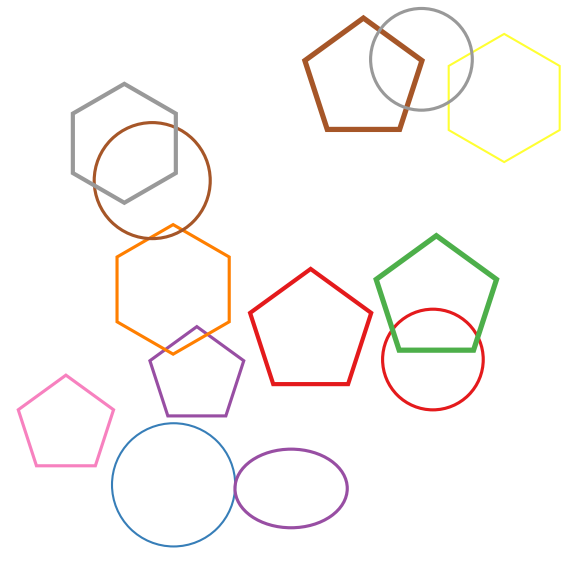[{"shape": "circle", "thickness": 1.5, "radius": 0.44, "center": [0.75, 0.377]}, {"shape": "pentagon", "thickness": 2, "radius": 0.55, "center": [0.538, 0.423]}, {"shape": "circle", "thickness": 1, "radius": 0.53, "center": [0.301, 0.16]}, {"shape": "pentagon", "thickness": 2.5, "radius": 0.55, "center": [0.756, 0.481]}, {"shape": "pentagon", "thickness": 1.5, "radius": 0.43, "center": [0.341, 0.348]}, {"shape": "oval", "thickness": 1.5, "radius": 0.49, "center": [0.504, 0.153]}, {"shape": "hexagon", "thickness": 1.5, "radius": 0.56, "center": [0.3, 0.498]}, {"shape": "hexagon", "thickness": 1, "radius": 0.55, "center": [0.873, 0.829]}, {"shape": "circle", "thickness": 1.5, "radius": 0.5, "center": [0.264, 0.686]}, {"shape": "pentagon", "thickness": 2.5, "radius": 0.53, "center": [0.629, 0.861]}, {"shape": "pentagon", "thickness": 1.5, "radius": 0.43, "center": [0.114, 0.263]}, {"shape": "hexagon", "thickness": 2, "radius": 0.51, "center": [0.215, 0.751]}, {"shape": "circle", "thickness": 1.5, "radius": 0.44, "center": [0.73, 0.896]}]